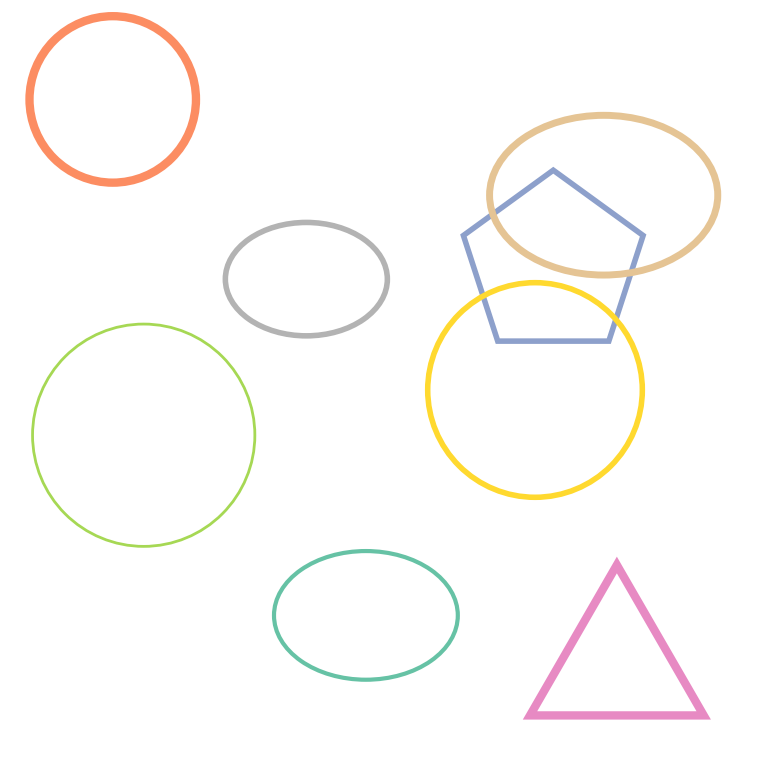[{"shape": "oval", "thickness": 1.5, "radius": 0.6, "center": [0.475, 0.201]}, {"shape": "circle", "thickness": 3, "radius": 0.54, "center": [0.146, 0.871]}, {"shape": "pentagon", "thickness": 2, "radius": 0.61, "center": [0.719, 0.656]}, {"shape": "triangle", "thickness": 3, "radius": 0.65, "center": [0.801, 0.136]}, {"shape": "circle", "thickness": 1, "radius": 0.72, "center": [0.187, 0.435]}, {"shape": "circle", "thickness": 2, "radius": 0.7, "center": [0.695, 0.494]}, {"shape": "oval", "thickness": 2.5, "radius": 0.74, "center": [0.784, 0.747]}, {"shape": "oval", "thickness": 2, "radius": 0.53, "center": [0.398, 0.637]}]